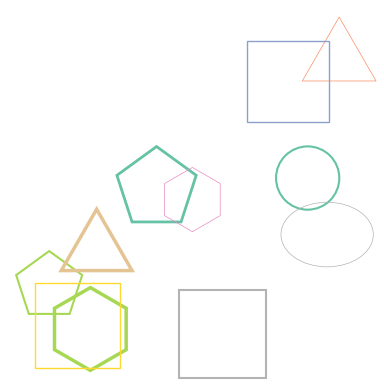[{"shape": "circle", "thickness": 1.5, "radius": 0.41, "center": [0.799, 0.538]}, {"shape": "pentagon", "thickness": 2, "radius": 0.54, "center": [0.407, 0.511]}, {"shape": "triangle", "thickness": 0.5, "radius": 0.55, "center": [0.881, 0.845]}, {"shape": "square", "thickness": 1, "radius": 0.53, "center": [0.749, 0.788]}, {"shape": "hexagon", "thickness": 0.5, "radius": 0.42, "center": [0.5, 0.482]}, {"shape": "pentagon", "thickness": 1.5, "radius": 0.45, "center": [0.128, 0.258]}, {"shape": "hexagon", "thickness": 2.5, "radius": 0.54, "center": [0.235, 0.146]}, {"shape": "square", "thickness": 1, "radius": 0.55, "center": [0.202, 0.154]}, {"shape": "triangle", "thickness": 2.5, "radius": 0.53, "center": [0.251, 0.35]}, {"shape": "square", "thickness": 1.5, "radius": 0.57, "center": [0.577, 0.133]}, {"shape": "oval", "thickness": 0.5, "radius": 0.6, "center": [0.85, 0.391]}]